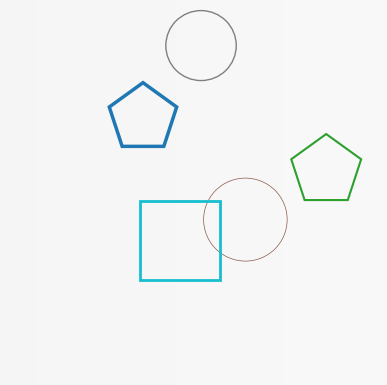[{"shape": "pentagon", "thickness": 2.5, "radius": 0.46, "center": [0.369, 0.694]}, {"shape": "pentagon", "thickness": 1.5, "radius": 0.47, "center": [0.842, 0.557]}, {"shape": "circle", "thickness": 0.5, "radius": 0.54, "center": [0.633, 0.43]}, {"shape": "circle", "thickness": 1, "radius": 0.45, "center": [0.519, 0.882]}, {"shape": "square", "thickness": 2, "radius": 0.51, "center": [0.465, 0.376]}]